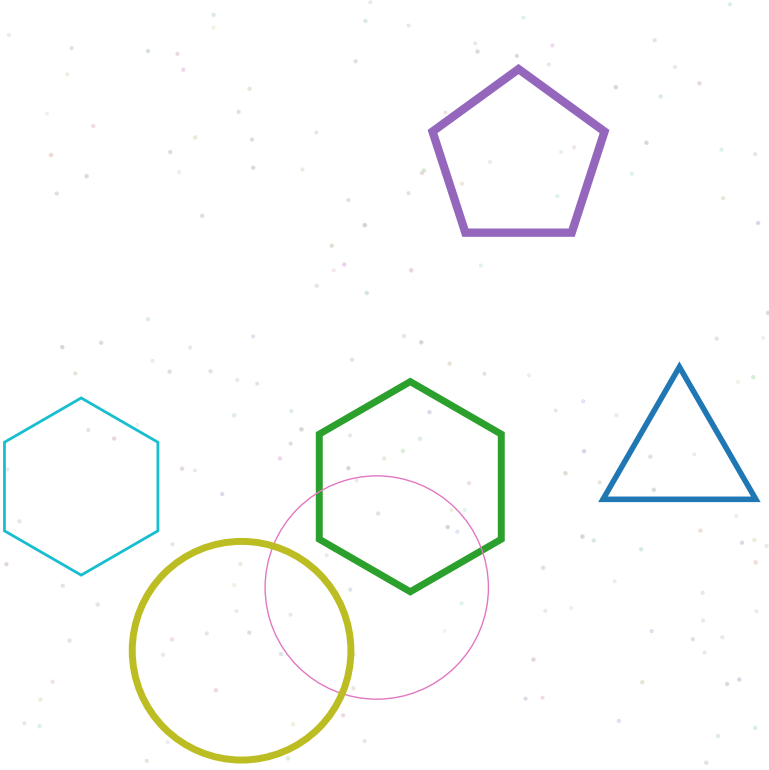[{"shape": "triangle", "thickness": 2, "radius": 0.57, "center": [0.882, 0.409]}, {"shape": "hexagon", "thickness": 2.5, "radius": 0.68, "center": [0.533, 0.368]}, {"shape": "pentagon", "thickness": 3, "radius": 0.59, "center": [0.673, 0.793]}, {"shape": "circle", "thickness": 0.5, "radius": 0.73, "center": [0.489, 0.237]}, {"shape": "circle", "thickness": 2.5, "radius": 0.71, "center": [0.314, 0.155]}, {"shape": "hexagon", "thickness": 1, "radius": 0.58, "center": [0.105, 0.368]}]